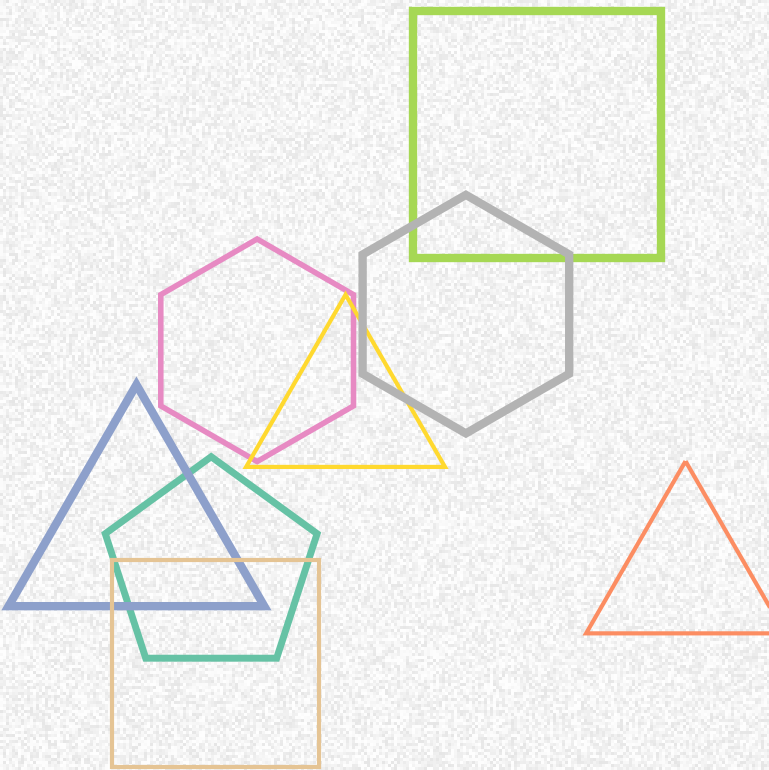[{"shape": "pentagon", "thickness": 2.5, "radius": 0.72, "center": [0.274, 0.262]}, {"shape": "triangle", "thickness": 1.5, "radius": 0.75, "center": [0.89, 0.252]}, {"shape": "triangle", "thickness": 3, "radius": 0.96, "center": [0.177, 0.309]}, {"shape": "hexagon", "thickness": 2, "radius": 0.72, "center": [0.334, 0.545]}, {"shape": "square", "thickness": 3, "radius": 0.8, "center": [0.697, 0.825]}, {"shape": "triangle", "thickness": 1.5, "radius": 0.75, "center": [0.449, 0.468]}, {"shape": "square", "thickness": 1.5, "radius": 0.67, "center": [0.28, 0.138]}, {"shape": "hexagon", "thickness": 3, "radius": 0.77, "center": [0.605, 0.592]}]